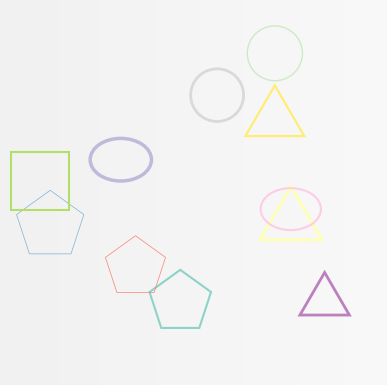[{"shape": "pentagon", "thickness": 1.5, "radius": 0.42, "center": [0.465, 0.216]}, {"shape": "triangle", "thickness": 2, "radius": 0.46, "center": [0.751, 0.423]}, {"shape": "oval", "thickness": 2.5, "radius": 0.4, "center": [0.312, 0.585]}, {"shape": "pentagon", "thickness": 0.5, "radius": 0.41, "center": [0.35, 0.306]}, {"shape": "pentagon", "thickness": 0.5, "radius": 0.46, "center": [0.13, 0.414]}, {"shape": "square", "thickness": 1.5, "radius": 0.37, "center": [0.103, 0.531]}, {"shape": "oval", "thickness": 1.5, "radius": 0.39, "center": [0.75, 0.457]}, {"shape": "circle", "thickness": 2, "radius": 0.34, "center": [0.56, 0.753]}, {"shape": "triangle", "thickness": 2, "radius": 0.37, "center": [0.838, 0.219]}, {"shape": "circle", "thickness": 1, "radius": 0.36, "center": [0.709, 0.862]}, {"shape": "triangle", "thickness": 1.5, "radius": 0.44, "center": [0.709, 0.69]}]